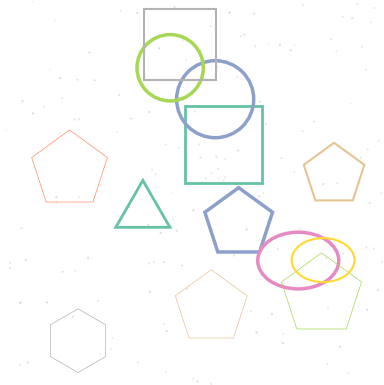[{"shape": "triangle", "thickness": 2, "radius": 0.41, "center": [0.371, 0.45]}, {"shape": "square", "thickness": 2, "radius": 0.5, "center": [0.58, 0.625]}, {"shape": "pentagon", "thickness": 0.5, "radius": 0.52, "center": [0.181, 0.559]}, {"shape": "circle", "thickness": 2.5, "radius": 0.5, "center": [0.559, 0.742]}, {"shape": "pentagon", "thickness": 2.5, "radius": 0.46, "center": [0.62, 0.42]}, {"shape": "oval", "thickness": 2.5, "radius": 0.53, "center": [0.775, 0.323]}, {"shape": "pentagon", "thickness": 0.5, "radius": 0.55, "center": [0.835, 0.234]}, {"shape": "circle", "thickness": 2.5, "radius": 0.43, "center": [0.442, 0.824]}, {"shape": "oval", "thickness": 1.5, "radius": 0.41, "center": [0.839, 0.324]}, {"shape": "pentagon", "thickness": 1.5, "radius": 0.41, "center": [0.868, 0.546]}, {"shape": "pentagon", "thickness": 0.5, "radius": 0.49, "center": [0.549, 0.201]}, {"shape": "hexagon", "thickness": 0.5, "radius": 0.41, "center": [0.203, 0.115]}, {"shape": "square", "thickness": 1.5, "radius": 0.46, "center": [0.467, 0.884]}]